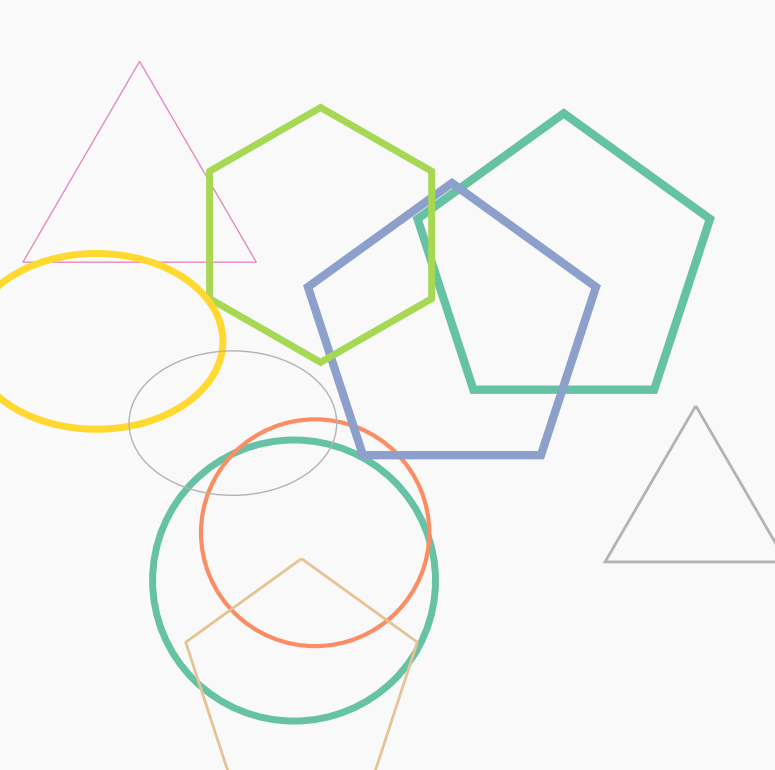[{"shape": "pentagon", "thickness": 3, "radius": 0.99, "center": [0.727, 0.654]}, {"shape": "circle", "thickness": 2.5, "radius": 0.91, "center": [0.379, 0.246]}, {"shape": "circle", "thickness": 1.5, "radius": 0.74, "center": [0.407, 0.308]}, {"shape": "pentagon", "thickness": 3, "radius": 0.98, "center": [0.583, 0.567]}, {"shape": "triangle", "thickness": 0.5, "radius": 0.87, "center": [0.18, 0.746]}, {"shape": "hexagon", "thickness": 2.5, "radius": 0.83, "center": [0.414, 0.695]}, {"shape": "oval", "thickness": 2.5, "radius": 0.82, "center": [0.125, 0.557]}, {"shape": "pentagon", "thickness": 1, "radius": 0.79, "center": [0.389, 0.117]}, {"shape": "oval", "thickness": 0.5, "radius": 0.67, "center": [0.3, 0.45]}, {"shape": "triangle", "thickness": 1, "radius": 0.68, "center": [0.898, 0.338]}]